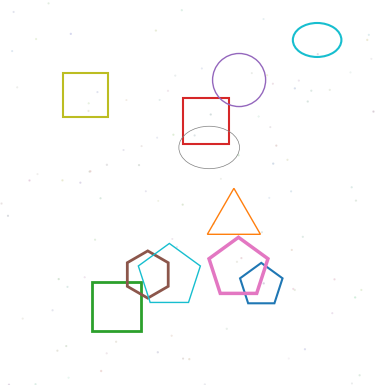[{"shape": "pentagon", "thickness": 1.5, "radius": 0.29, "center": [0.679, 0.259]}, {"shape": "triangle", "thickness": 1, "radius": 0.4, "center": [0.608, 0.431]}, {"shape": "square", "thickness": 2, "radius": 0.32, "center": [0.303, 0.203]}, {"shape": "square", "thickness": 1.5, "radius": 0.3, "center": [0.535, 0.686]}, {"shape": "circle", "thickness": 1, "radius": 0.34, "center": [0.621, 0.792]}, {"shape": "hexagon", "thickness": 2, "radius": 0.31, "center": [0.384, 0.287]}, {"shape": "pentagon", "thickness": 2.5, "radius": 0.4, "center": [0.619, 0.303]}, {"shape": "oval", "thickness": 0.5, "radius": 0.39, "center": [0.543, 0.617]}, {"shape": "square", "thickness": 1.5, "radius": 0.29, "center": [0.222, 0.753]}, {"shape": "oval", "thickness": 1.5, "radius": 0.32, "center": [0.824, 0.896]}, {"shape": "pentagon", "thickness": 1, "radius": 0.42, "center": [0.44, 0.283]}]